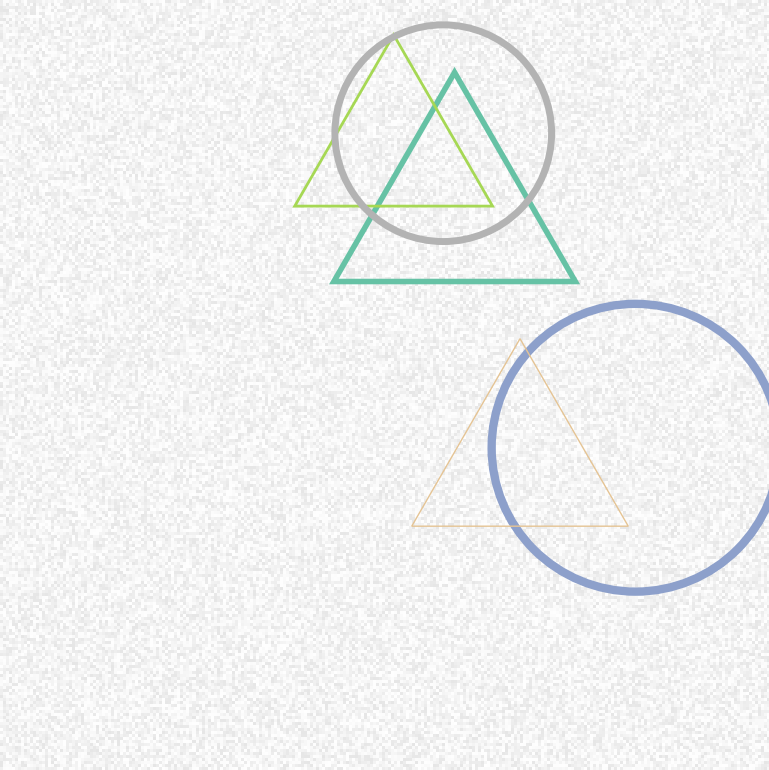[{"shape": "triangle", "thickness": 2, "radius": 0.91, "center": [0.59, 0.725]}, {"shape": "circle", "thickness": 3, "radius": 0.93, "center": [0.825, 0.419]}, {"shape": "triangle", "thickness": 1, "radius": 0.74, "center": [0.511, 0.806]}, {"shape": "triangle", "thickness": 0.5, "radius": 0.81, "center": [0.675, 0.398]}, {"shape": "circle", "thickness": 2.5, "radius": 0.7, "center": [0.576, 0.827]}]